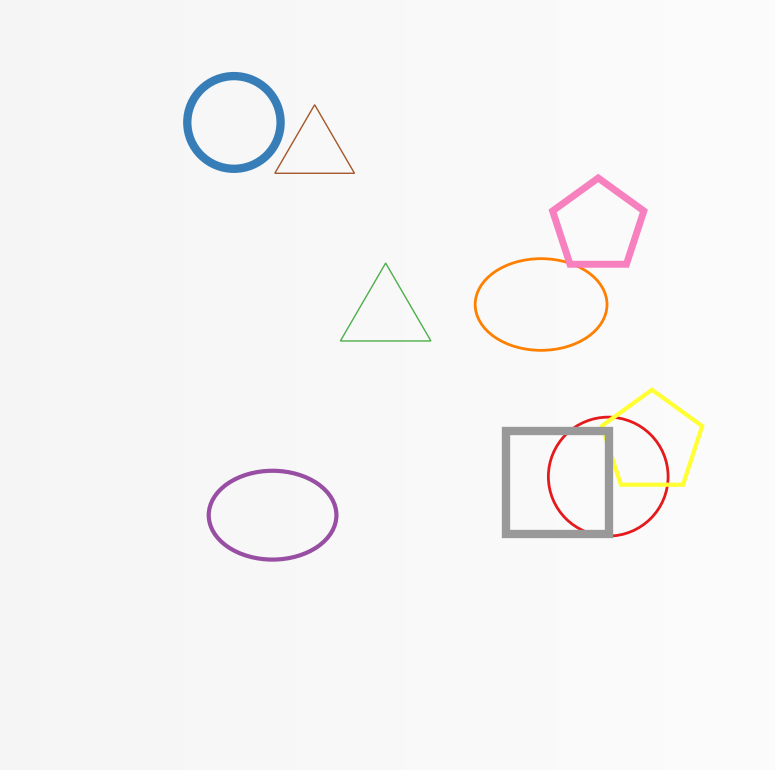[{"shape": "circle", "thickness": 1, "radius": 0.39, "center": [0.785, 0.381]}, {"shape": "circle", "thickness": 3, "radius": 0.3, "center": [0.302, 0.841]}, {"shape": "triangle", "thickness": 0.5, "radius": 0.34, "center": [0.498, 0.591]}, {"shape": "oval", "thickness": 1.5, "radius": 0.41, "center": [0.352, 0.331]}, {"shape": "oval", "thickness": 1, "radius": 0.43, "center": [0.698, 0.605]}, {"shape": "pentagon", "thickness": 1.5, "radius": 0.34, "center": [0.841, 0.426]}, {"shape": "triangle", "thickness": 0.5, "radius": 0.3, "center": [0.406, 0.805]}, {"shape": "pentagon", "thickness": 2.5, "radius": 0.31, "center": [0.772, 0.707]}, {"shape": "square", "thickness": 3, "radius": 0.33, "center": [0.719, 0.373]}]